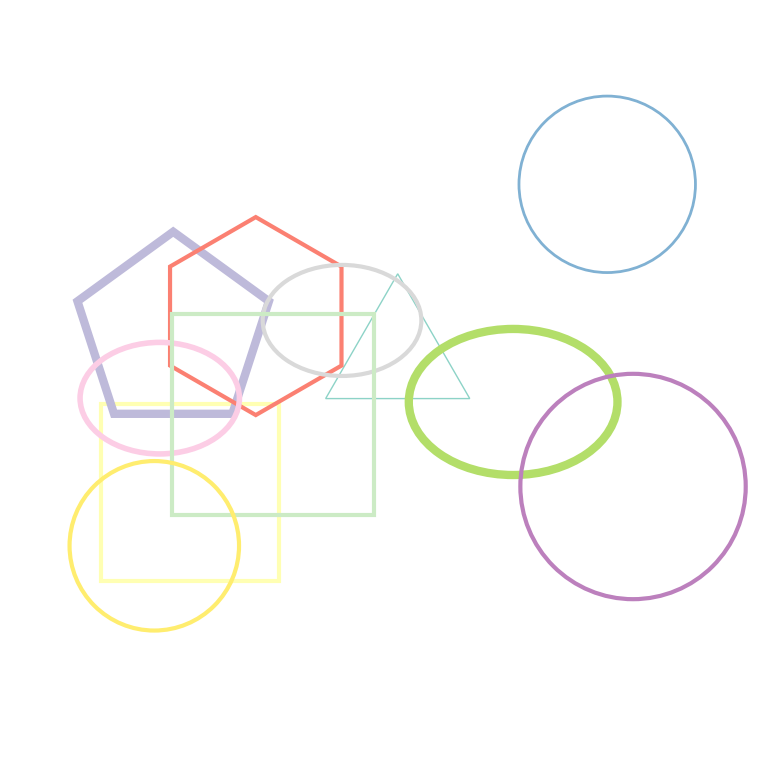[{"shape": "triangle", "thickness": 0.5, "radius": 0.54, "center": [0.516, 0.536]}, {"shape": "square", "thickness": 1.5, "radius": 0.58, "center": [0.247, 0.36]}, {"shape": "pentagon", "thickness": 3, "radius": 0.65, "center": [0.225, 0.568]}, {"shape": "hexagon", "thickness": 1.5, "radius": 0.64, "center": [0.332, 0.59]}, {"shape": "circle", "thickness": 1, "radius": 0.57, "center": [0.789, 0.761]}, {"shape": "oval", "thickness": 3, "radius": 0.68, "center": [0.666, 0.478]}, {"shape": "oval", "thickness": 2, "radius": 0.52, "center": [0.207, 0.483]}, {"shape": "oval", "thickness": 1.5, "radius": 0.52, "center": [0.444, 0.584]}, {"shape": "circle", "thickness": 1.5, "radius": 0.73, "center": [0.822, 0.368]}, {"shape": "square", "thickness": 1.5, "radius": 0.65, "center": [0.354, 0.461]}, {"shape": "circle", "thickness": 1.5, "radius": 0.55, "center": [0.2, 0.291]}]